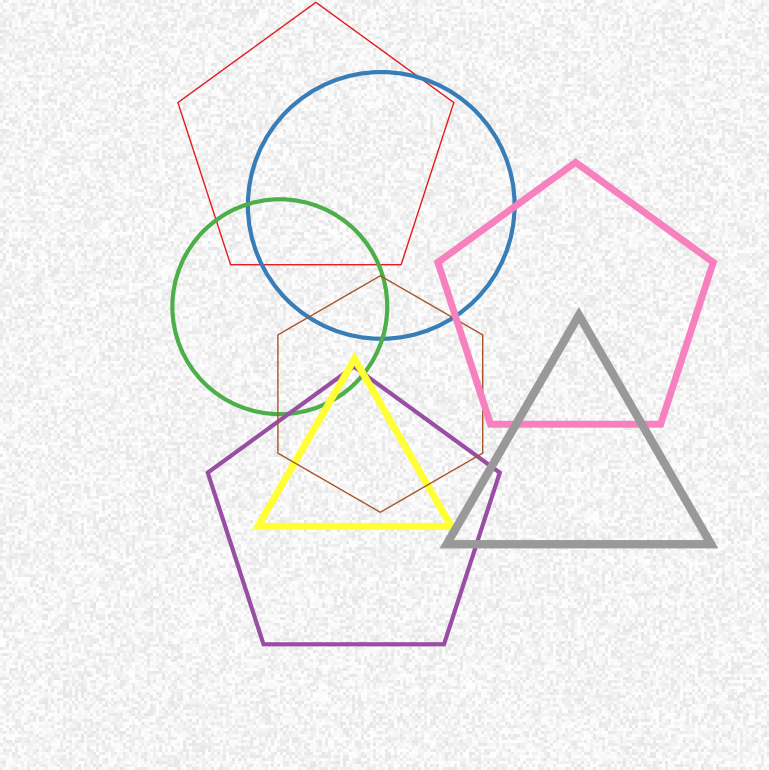[{"shape": "pentagon", "thickness": 0.5, "radius": 0.94, "center": [0.41, 0.809]}, {"shape": "circle", "thickness": 1.5, "radius": 0.87, "center": [0.495, 0.733]}, {"shape": "circle", "thickness": 1.5, "radius": 0.7, "center": [0.363, 0.602]}, {"shape": "pentagon", "thickness": 1.5, "radius": 1.0, "center": [0.459, 0.325]}, {"shape": "triangle", "thickness": 2.5, "radius": 0.72, "center": [0.46, 0.389]}, {"shape": "hexagon", "thickness": 0.5, "radius": 0.77, "center": [0.494, 0.488]}, {"shape": "pentagon", "thickness": 2.5, "radius": 0.94, "center": [0.748, 0.601]}, {"shape": "triangle", "thickness": 3, "radius": 0.99, "center": [0.752, 0.392]}]